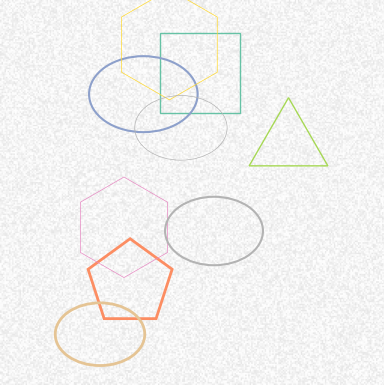[{"shape": "square", "thickness": 1, "radius": 0.52, "center": [0.52, 0.81]}, {"shape": "pentagon", "thickness": 2, "radius": 0.57, "center": [0.338, 0.265]}, {"shape": "oval", "thickness": 1.5, "radius": 0.7, "center": [0.372, 0.755]}, {"shape": "hexagon", "thickness": 0.5, "radius": 0.65, "center": [0.322, 0.41]}, {"shape": "triangle", "thickness": 1, "radius": 0.59, "center": [0.749, 0.628]}, {"shape": "hexagon", "thickness": 0.5, "radius": 0.72, "center": [0.44, 0.884]}, {"shape": "oval", "thickness": 2, "radius": 0.58, "center": [0.26, 0.132]}, {"shape": "oval", "thickness": 0.5, "radius": 0.6, "center": [0.47, 0.668]}, {"shape": "oval", "thickness": 1.5, "radius": 0.64, "center": [0.556, 0.4]}]